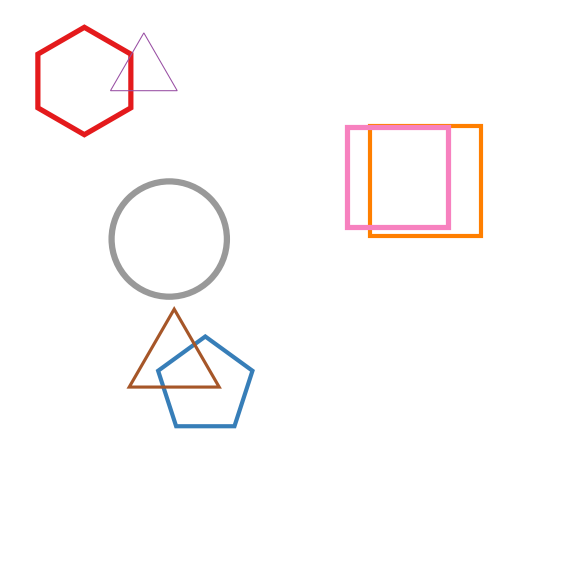[{"shape": "hexagon", "thickness": 2.5, "radius": 0.46, "center": [0.146, 0.859]}, {"shape": "pentagon", "thickness": 2, "radius": 0.43, "center": [0.355, 0.331]}, {"shape": "triangle", "thickness": 0.5, "radius": 0.33, "center": [0.249, 0.875]}, {"shape": "square", "thickness": 2, "radius": 0.48, "center": [0.737, 0.686]}, {"shape": "triangle", "thickness": 1.5, "radius": 0.45, "center": [0.302, 0.374]}, {"shape": "square", "thickness": 2.5, "radius": 0.43, "center": [0.689, 0.693]}, {"shape": "circle", "thickness": 3, "radius": 0.5, "center": [0.293, 0.585]}]